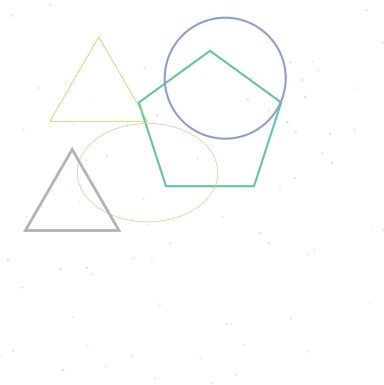[{"shape": "pentagon", "thickness": 1.5, "radius": 0.97, "center": [0.545, 0.674]}, {"shape": "circle", "thickness": 1.5, "radius": 0.79, "center": [0.585, 0.797]}, {"shape": "triangle", "thickness": 0.5, "radius": 0.73, "center": [0.256, 0.758]}, {"shape": "oval", "thickness": 0.5, "radius": 0.91, "center": [0.383, 0.552]}, {"shape": "triangle", "thickness": 2, "radius": 0.7, "center": [0.187, 0.471]}]